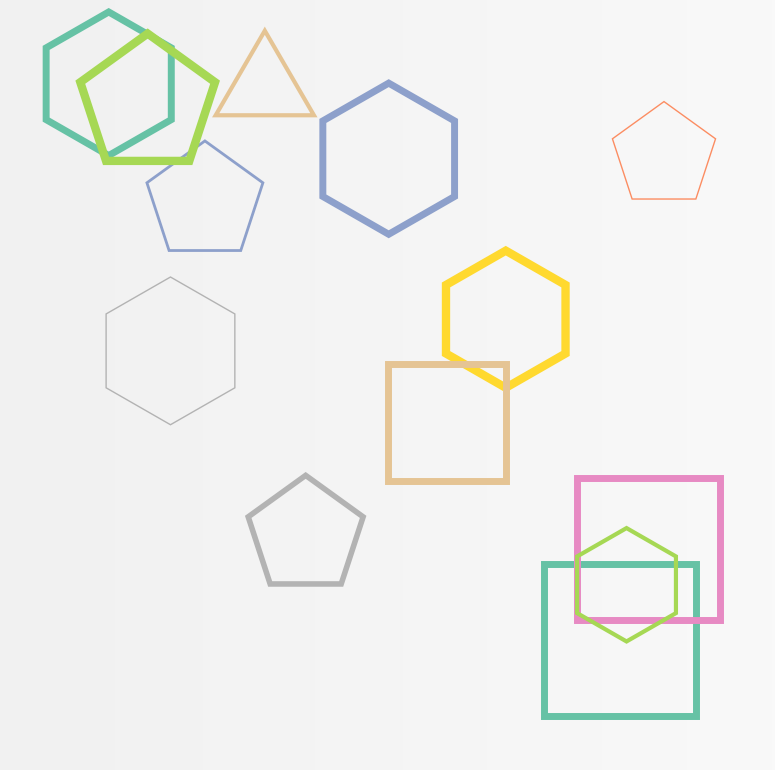[{"shape": "square", "thickness": 2.5, "radius": 0.49, "center": [0.8, 0.169]}, {"shape": "hexagon", "thickness": 2.5, "radius": 0.47, "center": [0.14, 0.891]}, {"shape": "pentagon", "thickness": 0.5, "radius": 0.35, "center": [0.857, 0.798]}, {"shape": "pentagon", "thickness": 1, "radius": 0.39, "center": [0.264, 0.738]}, {"shape": "hexagon", "thickness": 2.5, "radius": 0.49, "center": [0.502, 0.794]}, {"shape": "square", "thickness": 2.5, "radius": 0.46, "center": [0.837, 0.287]}, {"shape": "pentagon", "thickness": 3, "radius": 0.46, "center": [0.191, 0.865]}, {"shape": "hexagon", "thickness": 1.5, "radius": 0.37, "center": [0.808, 0.241]}, {"shape": "hexagon", "thickness": 3, "radius": 0.45, "center": [0.653, 0.585]}, {"shape": "square", "thickness": 2.5, "radius": 0.38, "center": [0.577, 0.452]}, {"shape": "triangle", "thickness": 1.5, "radius": 0.37, "center": [0.342, 0.887]}, {"shape": "hexagon", "thickness": 0.5, "radius": 0.48, "center": [0.22, 0.544]}, {"shape": "pentagon", "thickness": 2, "radius": 0.39, "center": [0.394, 0.305]}]